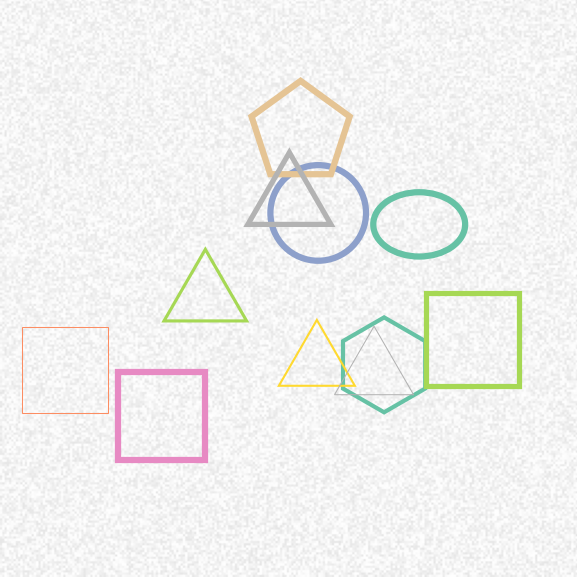[{"shape": "oval", "thickness": 3, "radius": 0.4, "center": [0.726, 0.611]}, {"shape": "hexagon", "thickness": 2, "radius": 0.41, "center": [0.665, 0.367]}, {"shape": "square", "thickness": 0.5, "radius": 0.37, "center": [0.112, 0.358]}, {"shape": "circle", "thickness": 3, "radius": 0.41, "center": [0.551, 0.63]}, {"shape": "square", "thickness": 3, "radius": 0.38, "center": [0.279, 0.279]}, {"shape": "square", "thickness": 2.5, "radius": 0.4, "center": [0.818, 0.411]}, {"shape": "triangle", "thickness": 1.5, "radius": 0.41, "center": [0.356, 0.485]}, {"shape": "triangle", "thickness": 1, "radius": 0.38, "center": [0.549, 0.369]}, {"shape": "pentagon", "thickness": 3, "radius": 0.45, "center": [0.521, 0.77]}, {"shape": "triangle", "thickness": 2.5, "radius": 0.41, "center": [0.501, 0.652]}, {"shape": "triangle", "thickness": 0.5, "radius": 0.4, "center": [0.648, 0.355]}]